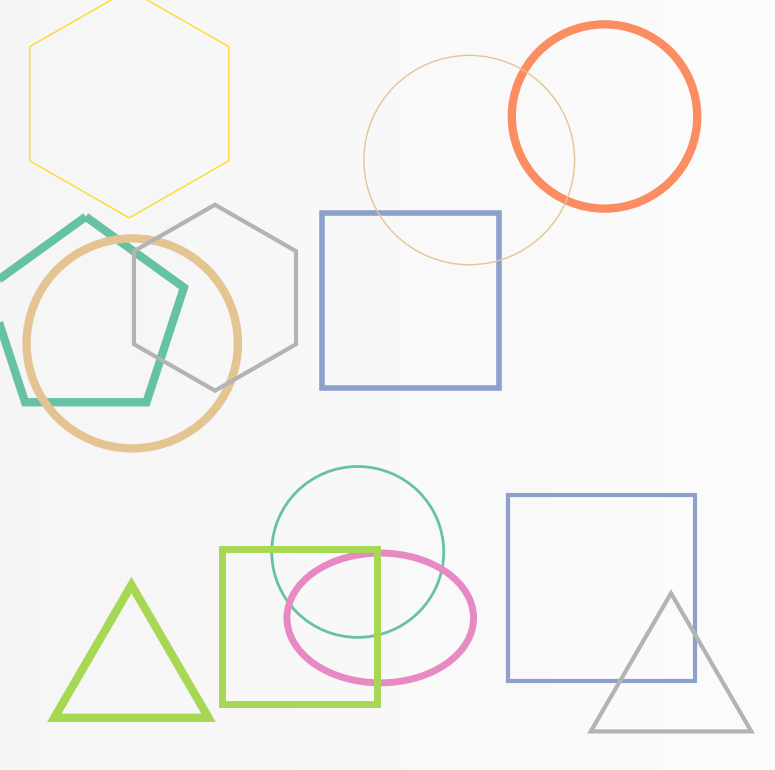[{"shape": "pentagon", "thickness": 3, "radius": 0.67, "center": [0.111, 0.585]}, {"shape": "circle", "thickness": 1, "radius": 0.55, "center": [0.462, 0.283]}, {"shape": "circle", "thickness": 3, "radius": 0.6, "center": [0.78, 0.849]}, {"shape": "square", "thickness": 2, "radius": 0.57, "center": [0.53, 0.609]}, {"shape": "square", "thickness": 1.5, "radius": 0.6, "center": [0.776, 0.236]}, {"shape": "oval", "thickness": 2.5, "radius": 0.6, "center": [0.491, 0.197]}, {"shape": "square", "thickness": 2.5, "radius": 0.5, "center": [0.387, 0.186]}, {"shape": "triangle", "thickness": 3, "radius": 0.57, "center": [0.17, 0.125]}, {"shape": "hexagon", "thickness": 0.5, "radius": 0.74, "center": [0.167, 0.865]}, {"shape": "circle", "thickness": 3, "radius": 0.68, "center": [0.171, 0.554]}, {"shape": "circle", "thickness": 0.5, "radius": 0.68, "center": [0.605, 0.792]}, {"shape": "hexagon", "thickness": 1.5, "radius": 0.6, "center": [0.277, 0.613]}, {"shape": "triangle", "thickness": 1.5, "radius": 0.6, "center": [0.866, 0.11]}]